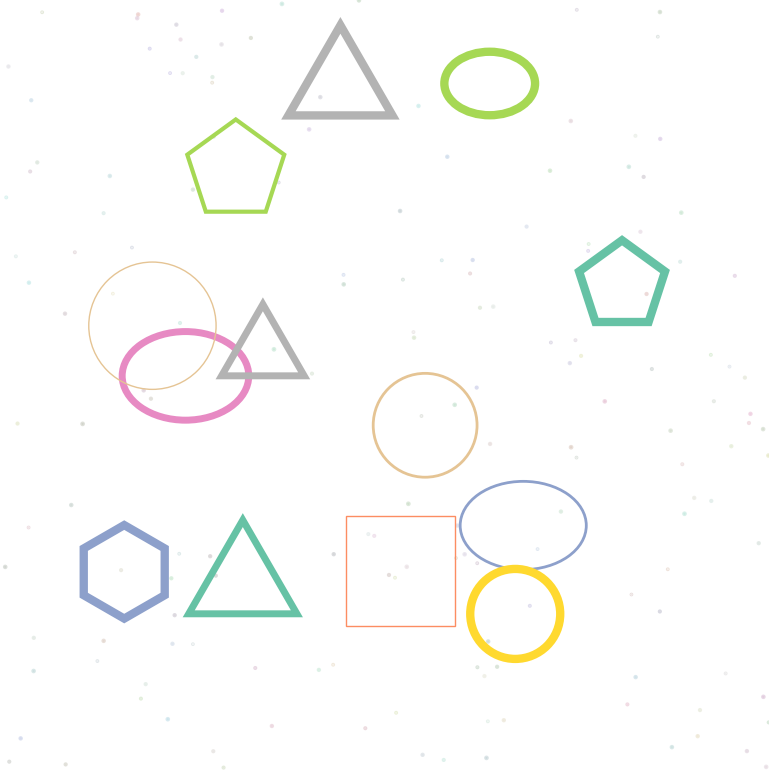[{"shape": "pentagon", "thickness": 3, "radius": 0.29, "center": [0.808, 0.629]}, {"shape": "triangle", "thickness": 2.5, "radius": 0.41, "center": [0.315, 0.243]}, {"shape": "square", "thickness": 0.5, "radius": 0.35, "center": [0.52, 0.259]}, {"shape": "oval", "thickness": 1, "radius": 0.41, "center": [0.68, 0.318]}, {"shape": "hexagon", "thickness": 3, "radius": 0.3, "center": [0.161, 0.257]}, {"shape": "oval", "thickness": 2.5, "radius": 0.41, "center": [0.241, 0.512]}, {"shape": "oval", "thickness": 3, "radius": 0.29, "center": [0.636, 0.892]}, {"shape": "pentagon", "thickness": 1.5, "radius": 0.33, "center": [0.306, 0.779]}, {"shape": "circle", "thickness": 3, "radius": 0.29, "center": [0.669, 0.203]}, {"shape": "circle", "thickness": 1, "radius": 0.34, "center": [0.552, 0.448]}, {"shape": "circle", "thickness": 0.5, "radius": 0.41, "center": [0.198, 0.577]}, {"shape": "triangle", "thickness": 3, "radius": 0.39, "center": [0.442, 0.889]}, {"shape": "triangle", "thickness": 2.5, "radius": 0.31, "center": [0.341, 0.543]}]